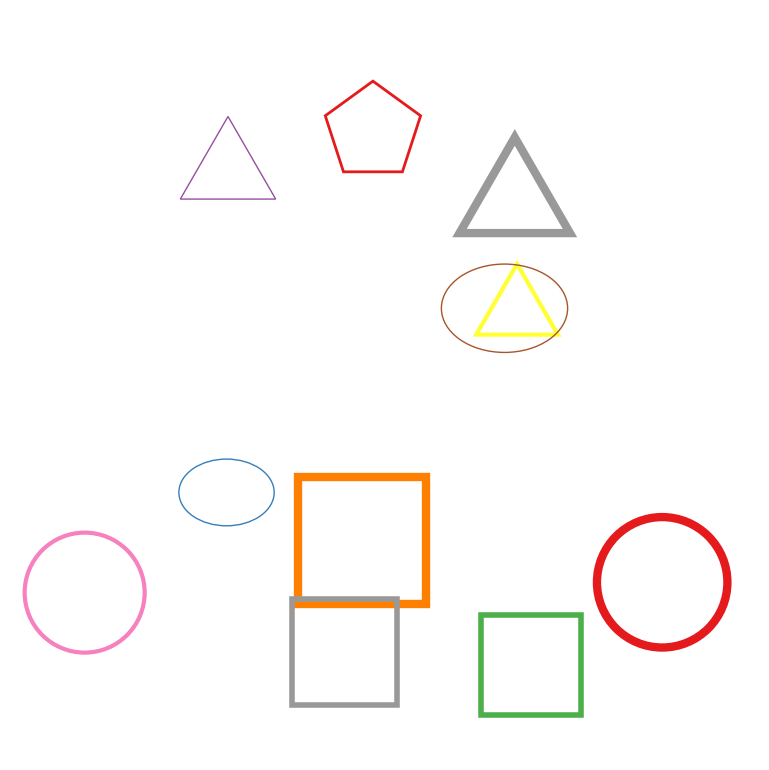[{"shape": "circle", "thickness": 3, "radius": 0.42, "center": [0.86, 0.244]}, {"shape": "pentagon", "thickness": 1, "radius": 0.33, "center": [0.484, 0.83]}, {"shape": "oval", "thickness": 0.5, "radius": 0.31, "center": [0.294, 0.36]}, {"shape": "square", "thickness": 2, "radius": 0.33, "center": [0.69, 0.136]}, {"shape": "triangle", "thickness": 0.5, "radius": 0.36, "center": [0.296, 0.777]}, {"shape": "square", "thickness": 3, "radius": 0.41, "center": [0.47, 0.298]}, {"shape": "triangle", "thickness": 1.5, "radius": 0.31, "center": [0.671, 0.596]}, {"shape": "oval", "thickness": 0.5, "radius": 0.41, "center": [0.655, 0.6]}, {"shape": "circle", "thickness": 1.5, "radius": 0.39, "center": [0.11, 0.23]}, {"shape": "square", "thickness": 2, "radius": 0.34, "center": [0.448, 0.153]}, {"shape": "triangle", "thickness": 3, "radius": 0.41, "center": [0.668, 0.739]}]